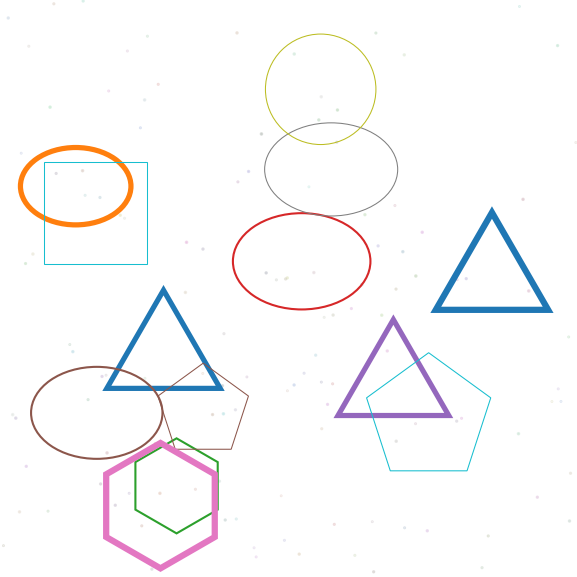[{"shape": "triangle", "thickness": 3, "radius": 0.56, "center": [0.852, 0.519]}, {"shape": "triangle", "thickness": 2.5, "radius": 0.57, "center": [0.283, 0.383]}, {"shape": "oval", "thickness": 2.5, "radius": 0.48, "center": [0.131, 0.677]}, {"shape": "hexagon", "thickness": 1, "radius": 0.41, "center": [0.306, 0.158]}, {"shape": "oval", "thickness": 1, "radius": 0.6, "center": [0.522, 0.547]}, {"shape": "triangle", "thickness": 2.5, "radius": 0.55, "center": [0.681, 0.335]}, {"shape": "oval", "thickness": 1, "radius": 0.57, "center": [0.168, 0.284]}, {"shape": "pentagon", "thickness": 0.5, "radius": 0.41, "center": [0.352, 0.288]}, {"shape": "hexagon", "thickness": 3, "radius": 0.54, "center": [0.278, 0.124]}, {"shape": "oval", "thickness": 0.5, "radius": 0.58, "center": [0.573, 0.706]}, {"shape": "circle", "thickness": 0.5, "radius": 0.48, "center": [0.555, 0.845]}, {"shape": "square", "thickness": 0.5, "radius": 0.44, "center": [0.165, 0.631]}, {"shape": "pentagon", "thickness": 0.5, "radius": 0.57, "center": [0.742, 0.275]}]